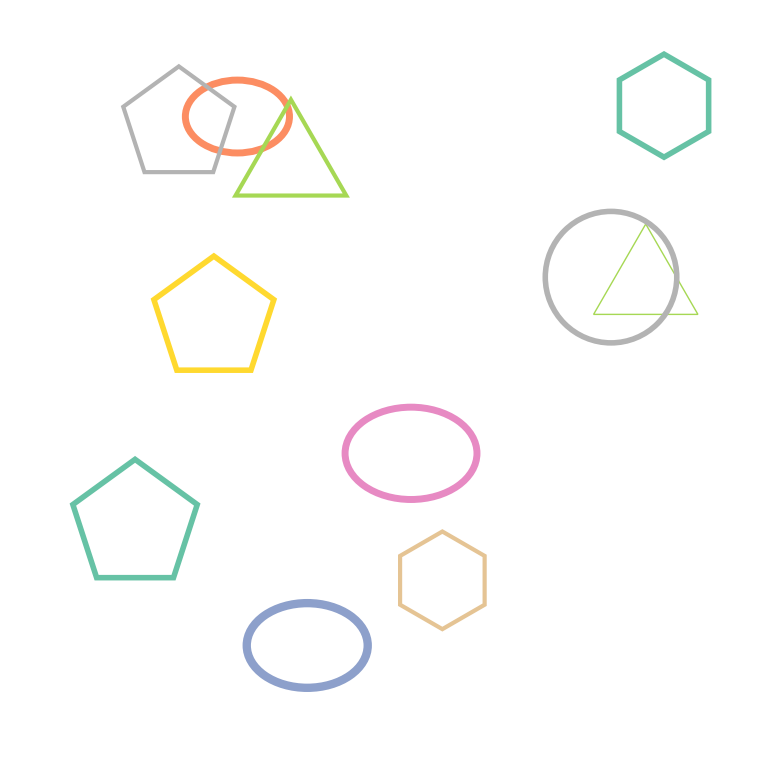[{"shape": "hexagon", "thickness": 2, "radius": 0.33, "center": [0.862, 0.863]}, {"shape": "pentagon", "thickness": 2, "radius": 0.42, "center": [0.175, 0.318]}, {"shape": "oval", "thickness": 2.5, "radius": 0.34, "center": [0.308, 0.849]}, {"shape": "oval", "thickness": 3, "radius": 0.39, "center": [0.399, 0.162]}, {"shape": "oval", "thickness": 2.5, "radius": 0.43, "center": [0.534, 0.411]}, {"shape": "triangle", "thickness": 1.5, "radius": 0.42, "center": [0.378, 0.788]}, {"shape": "triangle", "thickness": 0.5, "radius": 0.39, "center": [0.839, 0.631]}, {"shape": "pentagon", "thickness": 2, "radius": 0.41, "center": [0.278, 0.586]}, {"shape": "hexagon", "thickness": 1.5, "radius": 0.32, "center": [0.574, 0.246]}, {"shape": "pentagon", "thickness": 1.5, "radius": 0.38, "center": [0.232, 0.838]}, {"shape": "circle", "thickness": 2, "radius": 0.43, "center": [0.794, 0.64]}]